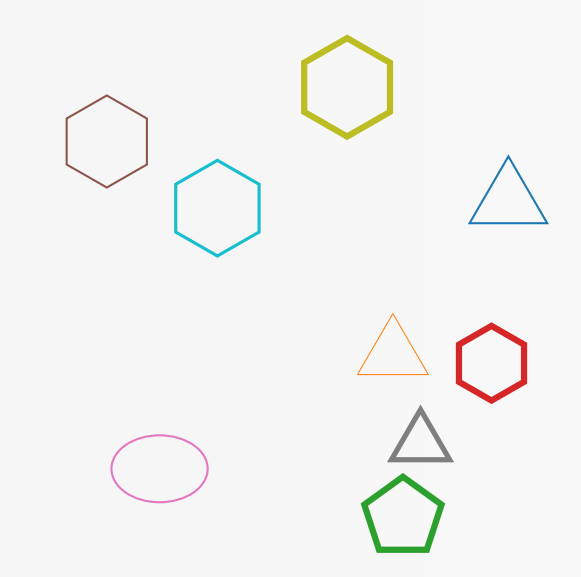[{"shape": "triangle", "thickness": 1, "radius": 0.39, "center": [0.875, 0.651]}, {"shape": "triangle", "thickness": 0.5, "radius": 0.35, "center": [0.676, 0.386]}, {"shape": "pentagon", "thickness": 3, "radius": 0.35, "center": [0.693, 0.104]}, {"shape": "hexagon", "thickness": 3, "radius": 0.32, "center": [0.846, 0.37]}, {"shape": "hexagon", "thickness": 1, "radius": 0.4, "center": [0.184, 0.754]}, {"shape": "oval", "thickness": 1, "radius": 0.41, "center": [0.275, 0.187]}, {"shape": "triangle", "thickness": 2.5, "radius": 0.29, "center": [0.724, 0.232]}, {"shape": "hexagon", "thickness": 3, "radius": 0.43, "center": [0.597, 0.848]}, {"shape": "hexagon", "thickness": 1.5, "radius": 0.41, "center": [0.374, 0.639]}]